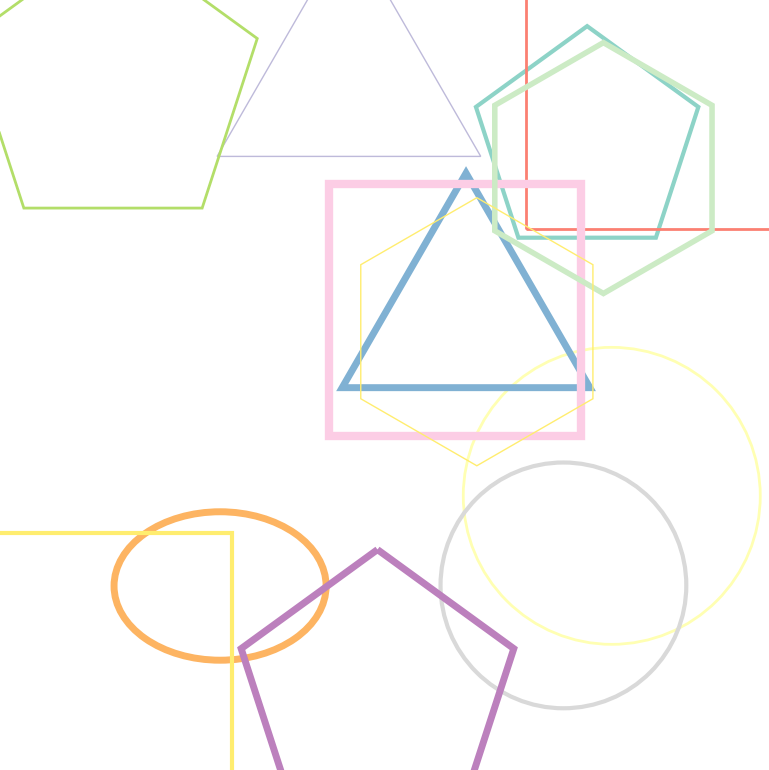[{"shape": "pentagon", "thickness": 1.5, "radius": 0.76, "center": [0.763, 0.814]}, {"shape": "circle", "thickness": 1, "radius": 0.96, "center": [0.794, 0.356]}, {"shape": "triangle", "thickness": 0.5, "radius": 0.99, "center": [0.453, 0.896]}, {"shape": "square", "thickness": 1, "radius": 0.88, "center": [0.859, 0.878]}, {"shape": "triangle", "thickness": 2.5, "radius": 0.93, "center": [0.605, 0.589]}, {"shape": "oval", "thickness": 2.5, "radius": 0.69, "center": [0.286, 0.239]}, {"shape": "pentagon", "thickness": 1, "radius": 0.98, "center": [0.147, 0.889]}, {"shape": "square", "thickness": 3, "radius": 0.82, "center": [0.591, 0.598]}, {"shape": "circle", "thickness": 1.5, "radius": 0.8, "center": [0.732, 0.24]}, {"shape": "pentagon", "thickness": 2.5, "radius": 0.93, "center": [0.49, 0.1]}, {"shape": "hexagon", "thickness": 2, "radius": 0.81, "center": [0.784, 0.782]}, {"shape": "hexagon", "thickness": 0.5, "radius": 0.87, "center": [0.619, 0.569]}, {"shape": "square", "thickness": 1.5, "radius": 0.97, "center": [0.108, 0.115]}]